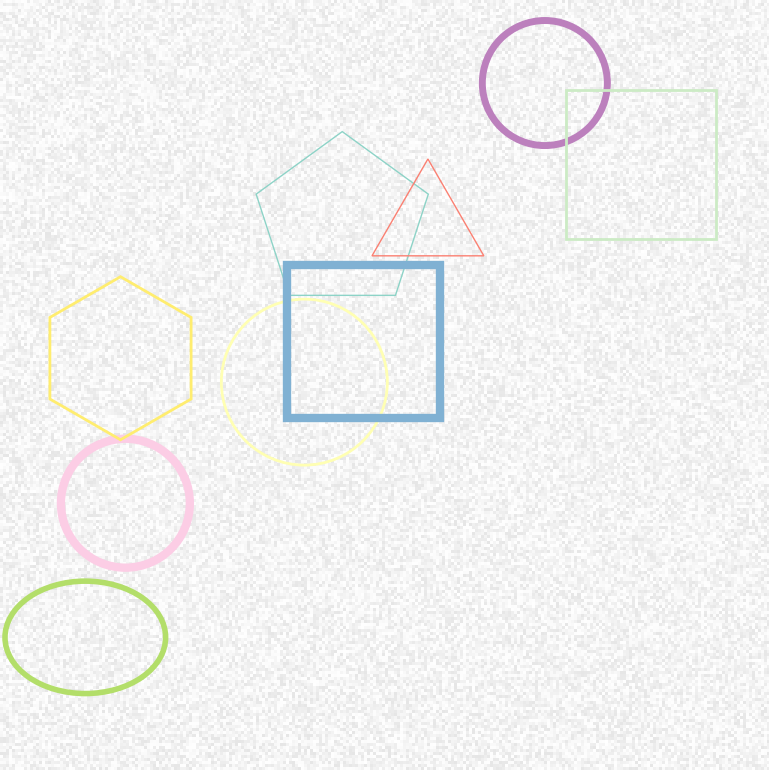[{"shape": "pentagon", "thickness": 0.5, "radius": 0.59, "center": [0.444, 0.712]}, {"shape": "circle", "thickness": 1, "radius": 0.54, "center": [0.395, 0.504]}, {"shape": "triangle", "thickness": 0.5, "radius": 0.42, "center": [0.556, 0.71]}, {"shape": "square", "thickness": 3, "radius": 0.5, "center": [0.472, 0.557]}, {"shape": "oval", "thickness": 2, "radius": 0.52, "center": [0.111, 0.172]}, {"shape": "circle", "thickness": 3, "radius": 0.42, "center": [0.163, 0.346]}, {"shape": "circle", "thickness": 2.5, "radius": 0.41, "center": [0.708, 0.892]}, {"shape": "square", "thickness": 1, "radius": 0.49, "center": [0.833, 0.786]}, {"shape": "hexagon", "thickness": 1, "radius": 0.53, "center": [0.156, 0.535]}]